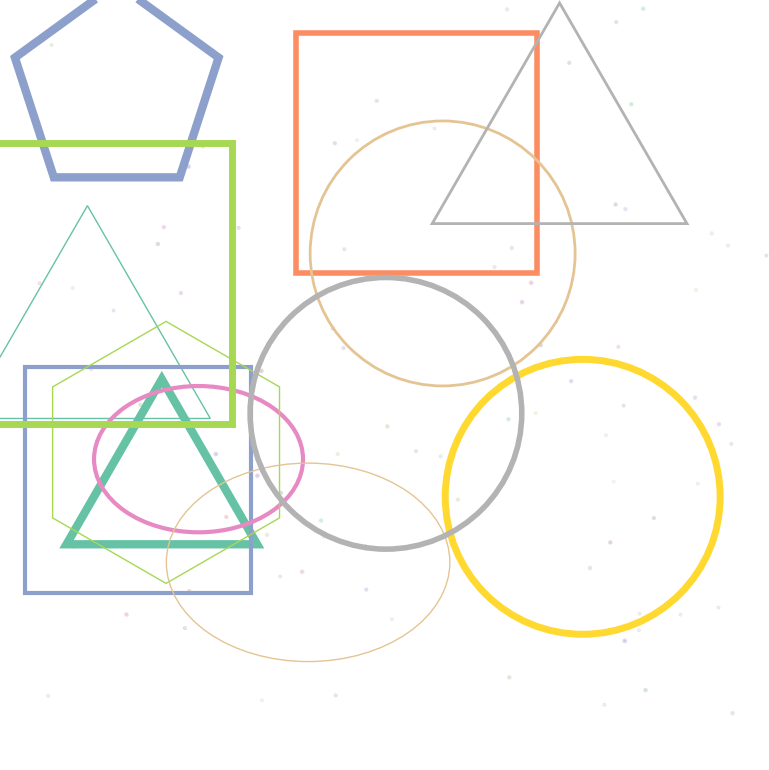[{"shape": "triangle", "thickness": 3, "radius": 0.71, "center": [0.21, 0.365]}, {"shape": "triangle", "thickness": 0.5, "radius": 0.92, "center": [0.114, 0.549]}, {"shape": "square", "thickness": 2, "radius": 0.78, "center": [0.541, 0.801]}, {"shape": "square", "thickness": 1.5, "radius": 0.73, "center": [0.179, 0.376]}, {"shape": "pentagon", "thickness": 3, "radius": 0.7, "center": [0.152, 0.882]}, {"shape": "oval", "thickness": 1.5, "radius": 0.68, "center": [0.258, 0.404]}, {"shape": "square", "thickness": 2.5, "radius": 0.91, "center": [0.118, 0.632]}, {"shape": "hexagon", "thickness": 0.5, "radius": 0.85, "center": [0.216, 0.412]}, {"shape": "circle", "thickness": 2.5, "radius": 0.89, "center": [0.757, 0.355]}, {"shape": "circle", "thickness": 1, "radius": 0.86, "center": [0.575, 0.671]}, {"shape": "oval", "thickness": 0.5, "radius": 0.92, "center": [0.4, 0.27]}, {"shape": "circle", "thickness": 2, "radius": 0.88, "center": [0.501, 0.463]}, {"shape": "triangle", "thickness": 1, "radius": 0.96, "center": [0.727, 0.805]}]